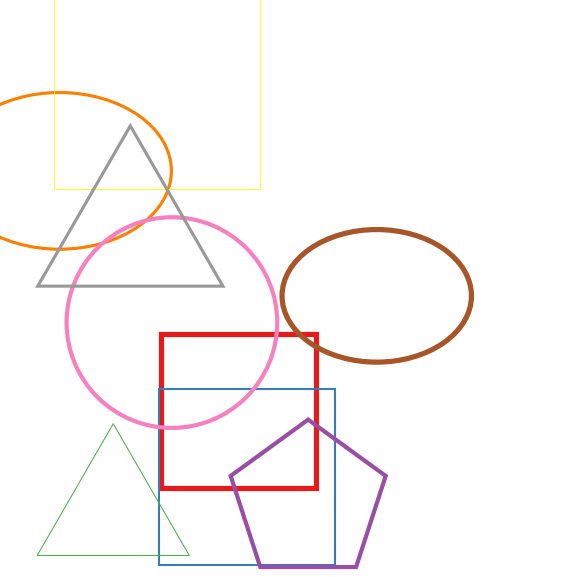[{"shape": "square", "thickness": 2.5, "radius": 0.67, "center": [0.413, 0.288]}, {"shape": "square", "thickness": 1, "radius": 0.76, "center": [0.428, 0.173]}, {"shape": "triangle", "thickness": 0.5, "radius": 0.76, "center": [0.196, 0.113]}, {"shape": "pentagon", "thickness": 2, "radius": 0.71, "center": [0.534, 0.131]}, {"shape": "oval", "thickness": 1.5, "radius": 0.97, "center": [0.103, 0.703]}, {"shape": "square", "thickness": 0.5, "radius": 0.89, "center": [0.272, 0.851]}, {"shape": "oval", "thickness": 2.5, "radius": 0.82, "center": [0.652, 0.487]}, {"shape": "circle", "thickness": 2, "radius": 0.91, "center": [0.298, 0.441]}, {"shape": "triangle", "thickness": 1.5, "radius": 0.93, "center": [0.226, 0.596]}]